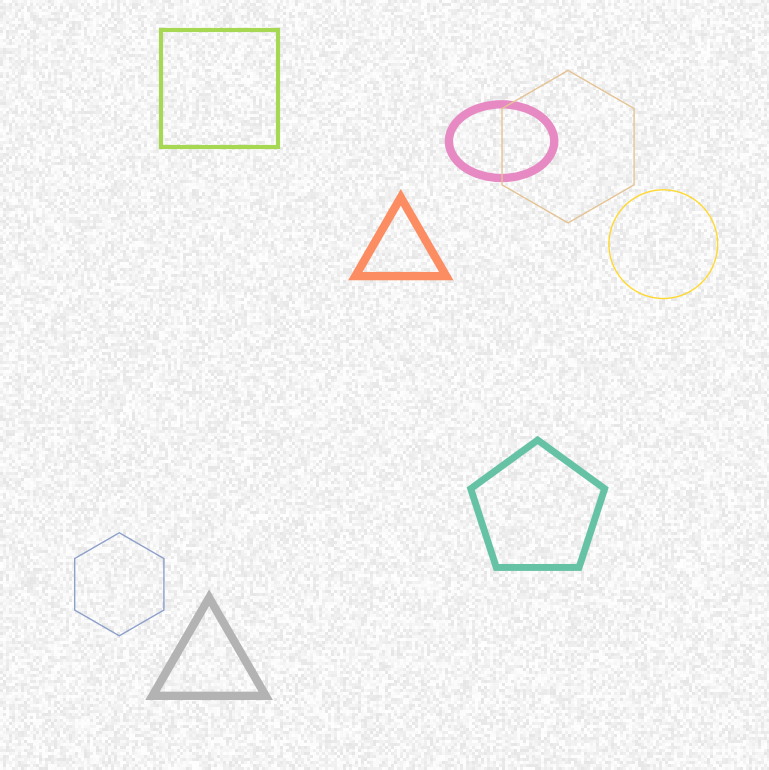[{"shape": "pentagon", "thickness": 2.5, "radius": 0.46, "center": [0.698, 0.337]}, {"shape": "triangle", "thickness": 3, "radius": 0.34, "center": [0.521, 0.676]}, {"shape": "hexagon", "thickness": 0.5, "radius": 0.33, "center": [0.155, 0.241]}, {"shape": "oval", "thickness": 3, "radius": 0.34, "center": [0.651, 0.817]}, {"shape": "square", "thickness": 1.5, "radius": 0.38, "center": [0.285, 0.885]}, {"shape": "circle", "thickness": 0.5, "radius": 0.35, "center": [0.861, 0.683]}, {"shape": "hexagon", "thickness": 0.5, "radius": 0.5, "center": [0.738, 0.809]}, {"shape": "triangle", "thickness": 3, "radius": 0.42, "center": [0.272, 0.139]}]